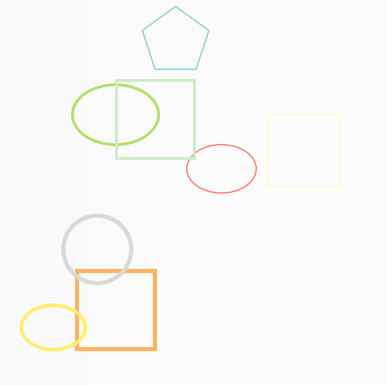[{"shape": "pentagon", "thickness": 1, "radius": 0.45, "center": [0.453, 0.893]}, {"shape": "square", "thickness": 0.5, "radius": 0.47, "center": [0.783, 0.61]}, {"shape": "oval", "thickness": 1, "radius": 0.45, "center": [0.572, 0.562]}, {"shape": "square", "thickness": 3, "radius": 0.51, "center": [0.3, 0.194]}, {"shape": "oval", "thickness": 2, "radius": 0.56, "center": [0.298, 0.702]}, {"shape": "circle", "thickness": 3, "radius": 0.44, "center": [0.251, 0.352]}, {"shape": "square", "thickness": 2, "radius": 0.51, "center": [0.4, 0.692]}, {"shape": "oval", "thickness": 2.5, "radius": 0.41, "center": [0.138, 0.15]}]